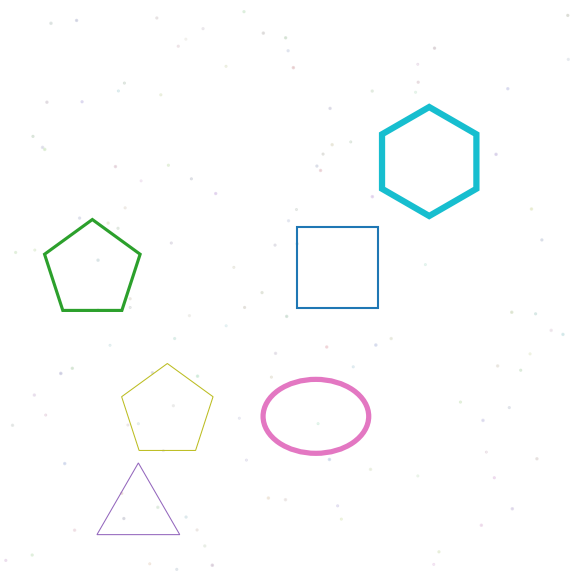[{"shape": "square", "thickness": 1, "radius": 0.35, "center": [0.584, 0.536]}, {"shape": "pentagon", "thickness": 1.5, "radius": 0.44, "center": [0.16, 0.532]}, {"shape": "triangle", "thickness": 0.5, "radius": 0.41, "center": [0.24, 0.115]}, {"shape": "oval", "thickness": 2.5, "radius": 0.46, "center": [0.547, 0.278]}, {"shape": "pentagon", "thickness": 0.5, "radius": 0.42, "center": [0.29, 0.286]}, {"shape": "hexagon", "thickness": 3, "radius": 0.47, "center": [0.743, 0.719]}]